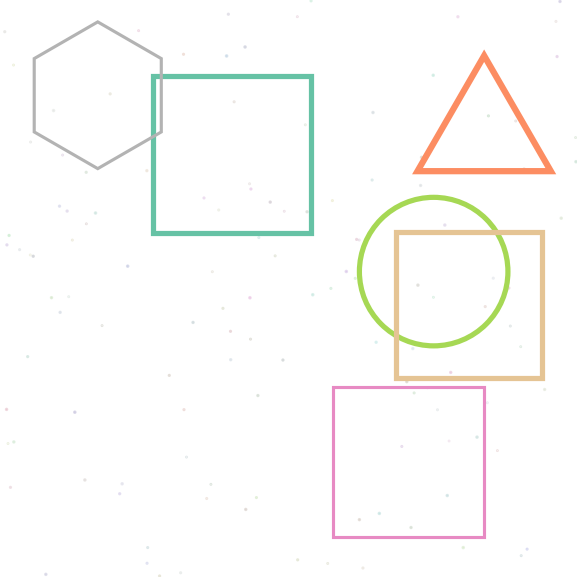[{"shape": "square", "thickness": 2.5, "radius": 0.68, "center": [0.402, 0.732]}, {"shape": "triangle", "thickness": 3, "radius": 0.67, "center": [0.838, 0.769]}, {"shape": "square", "thickness": 1.5, "radius": 0.65, "center": [0.707, 0.199]}, {"shape": "circle", "thickness": 2.5, "radius": 0.64, "center": [0.751, 0.529]}, {"shape": "square", "thickness": 2.5, "radius": 0.63, "center": [0.812, 0.471]}, {"shape": "hexagon", "thickness": 1.5, "radius": 0.64, "center": [0.169, 0.834]}]